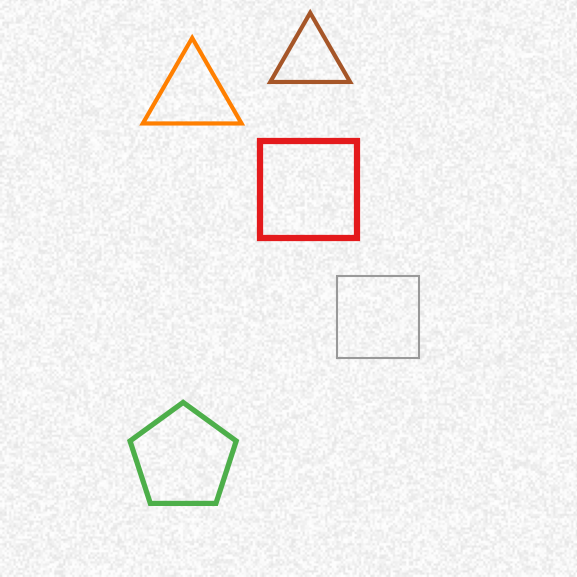[{"shape": "square", "thickness": 3, "radius": 0.42, "center": [0.534, 0.671]}, {"shape": "pentagon", "thickness": 2.5, "radius": 0.48, "center": [0.317, 0.206]}, {"shape": "triangle", "thickness": 2, "radius": 0.49, "center": [0.333, 0.835]}, {"shape": "triangle", "thickness": 2, "radius": 0.4, "center": [0.537, 0.897]}, {"shape": "square", "thickness": 1, "radius": 0.35, "center": [0.654, 0.45]}]